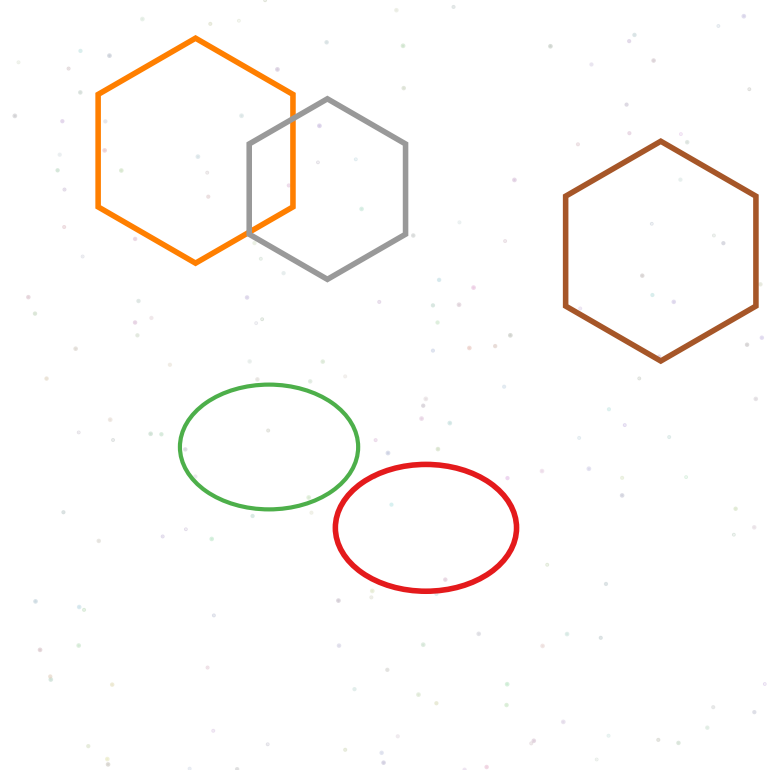[{"shape": "oval", "thickness": 2, "radius": 0.59, "center": [0.553, 0.315]}, {"shape": "oval", "thickness": 1.5, "radius": 0.58, "center": [0.349, 0.419]}, {"shape": "hexagon", "thickness": 2, "radius": 0.73, "center": [0.254, 0.804]}, {"shape": "hexagon", "thickness": 2, "radius": 0.71, "center": [0.858, 0.674]}, {"shape": "hexagon", "thickness": 2, "radius": 0.59, "center": [0.425, 0.754]}]